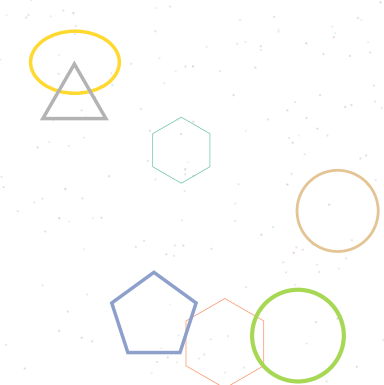[{"shape": "hexagon", "thickness": 0.5, "radius": 0.43, "center": [0.471, 0.61]}, {"shape": "hexagon", "thickness": 0.5, "radius": 0.58, "center": [0.584, 0.108]}, {"shape": "pentagon", "thickness": 2.5, "radius": 0.58, "center": [0.4, 0.177]}, {"shape": "circle", "thickness": 3, "radius": 0.6, "center": [0.774, 0.128]}, {"shape": "oval", "thickness": 2.5, "radius": 0.58, "center": [0.195, 0.838]}, {"shape": "circle", "thickness": 2, "radius": 0.53, "center": [0.877, 0.452]}, {"shape": "triangle", "thickness": 2.5, "radius": 0.47, "center": [0.193, 0.739]}]